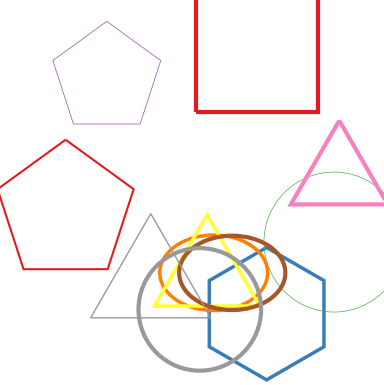[{"shape": "square", "thickness": 3, "radius": 0.79, "center": [0.667, 0.867]}, {"shape": "pentagon", "thickness": 1.5, "radius": 0.93, "center": [0.17, 0.451]}, {"shape": "hexagon", "thickness": 2.5, "radius": 0.86, "center": [0.693, 0.185]}, {"shape": "circle", "thickness": 0.5, "radius": 0.91, "center": [0.867, 0.371]}, {"shape": "pentagon", "thickness": 0.5, "radius": 0.74, "center": [0.277, 0.797]}, {"shape": "oval", "thickness": 2.5, "radius": 0.7, "center": [0.555, 0.292]}, {"shape": "triangle", "thickness": 2.5, "radius": 0.79, "center": [0.538, 0.284]}, {"shape": "oval", "thickness": 3, "radius": 0.69, "center": [0.603, 0.291]}, {"shape": "triangle", "thickness": 3, "radius": 0.73, "center": [0.881, 0.542]}, {"shape": "circle", "thickness": 3, "radius": 0.8, "center": [0.519, 0.196]}, {"shape": "triangle", "thickness": 1, "radius": 0.9, "center": [0.392, 0.265]}]